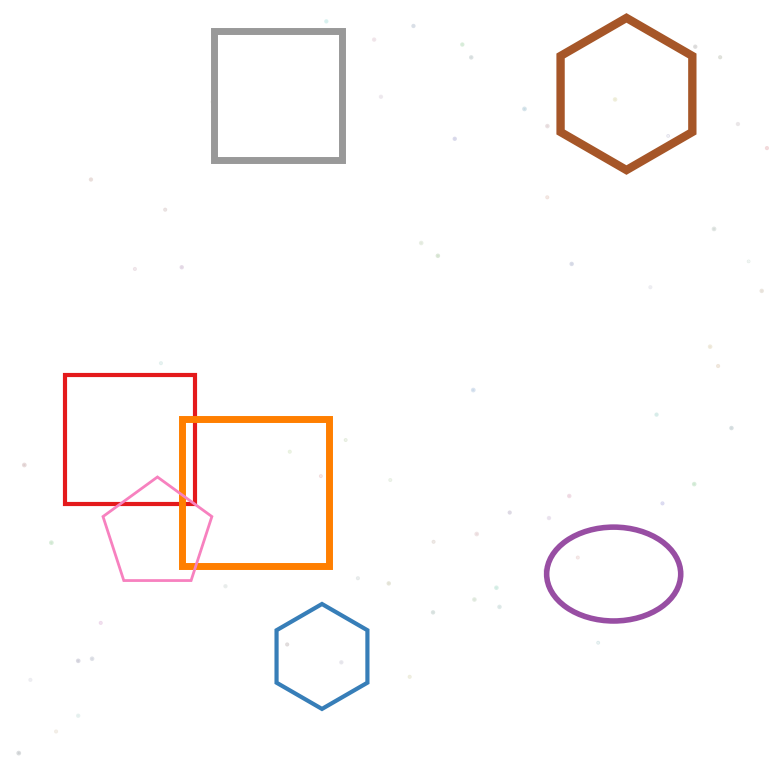[{"shape": "square", "thickness": 1.5, "radius": 0.42, "center": [0.169, 0.429]}, {"shape": "hexagon", "thickness": 1.5, "radius": 0.34, "center": [0.418, 0.147]}, {"shape": "oval", "thickness": 2, "radius": 0.44, "center": [0.797, 0.254]}, {"shape": "square", "thickness": 2.5, "radius": 0.48, "center": [0.332, 0.361]}, {"shape": "hexagon", "thickness": 3, "radius": 0.49, "center": [0.814, 0.878]}, {"shape": "pentagon", "thickness": 1, "radius": 0.37, "center": [0.204, 0.306]}, {"shape": "square", "thickness": 2.5, "radius": 0.42, "center": [0.361, 0.876]}]